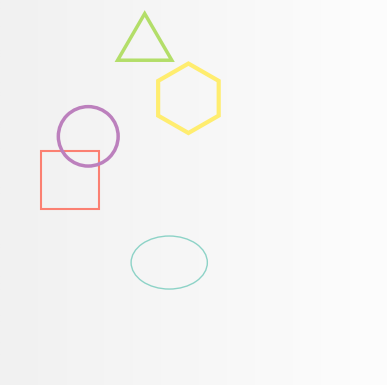[{"shape": "oval", "thickness": 1, "radius": 0.49, "center": [0.437, 0.318]}, {"shape": "square", "thickness": 1.5, "radius": 0.38, "center": [0.181, 0.532]}, {"shape": "triangle", "thickness": 2.5, "radius": 0.4, "center": [0.373, 0.884]}, {"shape": "circle", "thickness": 2.5, "radius": 0.39, "center": [0.228, 0.646]}, {"shape": "hexagon", "thickness": 3, "radius": 0.45, "center": [0.486, 0.745]}]